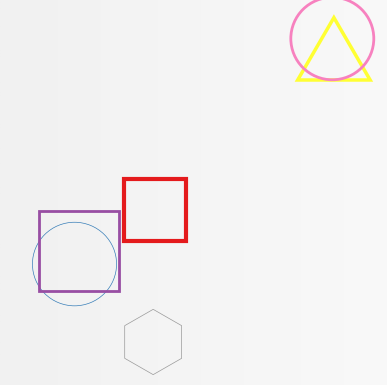[{"shape": "square", "thickness": 3, "radius": 0.4, "center": [0.4, 0.455]}, {"shape": "circle", "thickness": 0.5, "radius": 0.54, "center": [0.192, 0.314]}, {"shape": "square", "thickness": 2, "radius": 0.52, "center": [0.203, 0.349]}, {"shape": "triangle", "thickness": 2.5, "radius": 0.54, "center": [0.862, 0.846]}, {"shape": "circle", "thickness": 2, "radius": 0.54, "center": [0.858, 0.9]}, {"shape": "hexagon", "thickness": 0.5, "radius": 0.42, "center": [0.395, 0.112]}]